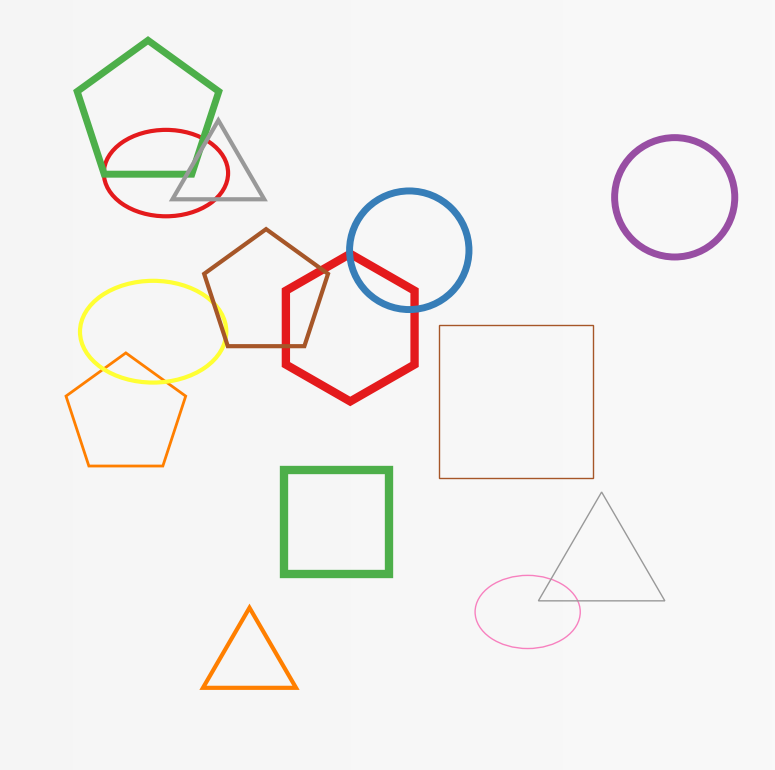[{"shape": "oval", "thickness": 1.5, "radius": 0.4, "center": [0.214, 0.775]}, {"shape": "hexagon", "thickness": 3, "radius": 0.48, "center": [0.452, 0.575]}, {"shape": "circle", "thickness": 2.5, "radius": 0.39, "center": [0.528, 0.675]}, {"shape": "square", "thickness": 3, "radius": 0.34, "center": [0.434, 0.322]}, {"shape": "pentagon", "thickness": 2.5, "radius": 0.48, "center": [0.191, 0.852]}, {"shape": "circle", "thickness": 2.5, "radius": 0.39, "center": [0.871, 0.744]}, {"shape": "triangle", "thickness": 1.5, "radius": 0.35, "center": [0.322, 0.141]}, {"shape": "pentagon", "thickness": 1, "radius": 0.41, "center": [0.162, 0.46]}, {"shape": "oval", "thickness": 1.5, "radius": 0.47, "center": [0.198, 0.569]}, {"shape": "pentagon", "thickness": 1.5, "radius": 0.42, "center": [0.343, 0.618]}, {"shape": "square", "thickness": 0.5, "radius": 0.5, "center": [0.665, 0.479]}, {"shape": "oval", "thickness": 0.5, "radius": 0.34, "center": [0.681, 0.205]}, {"shape": "triangle", "thickness": 1.5, "radius": 0.34, "center": [0.282, 0.775]}, {"shape": "triangle", "thickness": 0.5, "radius": 0.47, "center": [0.776, 0.267]}]